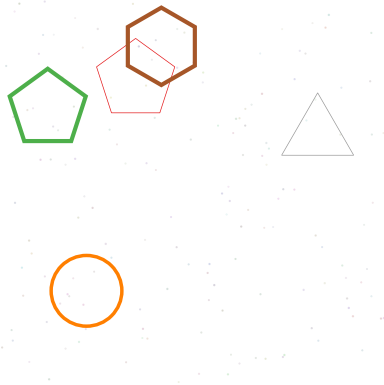[{"shape": "pentagon", "thickness": 0.5, "radius": 0.53, "center": [0.352, 0.793]}, {"shape": "pentagon", "thickness": 3, "radius": 0.52, "center": [0.124, 0.718]}, {"shape": "circle", "thickness": 2.5, "radius": 0.46, "center": [0.225, 0.245]}, {"shape": "hexagon", "thickness": 3, "radius": 0.5, "center": [0.419, 0.88]}, {"shape": "triangle", "thickness": 0.5, "radius": 0.54, "center": [0.825, 0.651]}]